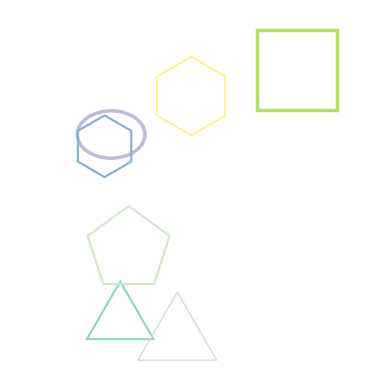[{"shape": "triangle", "thickness": 1.5, "radius": 0.5, "center": [0.312, 0.169]}, {"shape": "oval", "thickness": 2.5, "radius": 0.44, "center": [0.289, 0.651]}, {"shape": "hexagon", "thickness": 1.5, "radius": 0.4, "center": [0.272, 0.62]}, {"shape": "square", "thickness": 2.5, "radius": 0.52, "center": [0.772, 0.819]}, {"shape": "triangle", "thickness": 1, "radius": 0.59, "center": [0.461, 0.123]}, {"shape": "pentagon", "thickness": 1.5, "radius": 0.56, "center": [0.334, 0.353]}, {"shape": "hexagon", "thickness": 1, "radius": 0.51, "center": [0.496, 0.751]}]